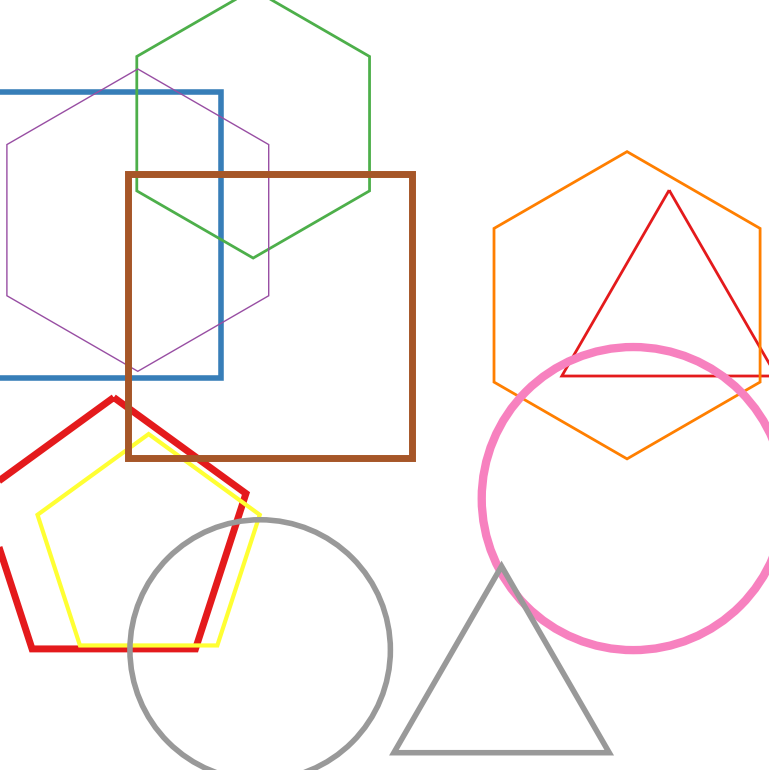[{"shape": "triangle", "thickness": 1, "radius": 0.8, "center": [0.869, 0.592]}, {"shape": "pentagon", "thickness": 2.5, "radius": 0.9, "center": [0.148, 0.303]}, {"shape": "square", "thickness": 2, "radius": 0.93, "center": [0.102, 0.695]}, {"shape": "hexagon", "thickness": 1, "radius": 0.87, "center": [0.329, 0.839]}, {"shape": "hexagon", "thickness": 0.5, "radius": 0.98, "center": [0.179, 0.714]}, {"shape": "hexagon", "thickness": 1, "radius": 1.0, "center": [0.814, 0.604]}, {"shape": "pentagon", "thickness": 1.5, "radius": 0.76, "center": [0.193, 0.285]}, {"shape": "square", "thickness": 2.5, "radius": 0.92, "center": [0.351, 0.59]}, {"shape": "circle", "thickness": 3, "radius": 0.98, "center": [0.822, 0.353]}, {"shape": "circle", "thickness": 2, "radius": 0.85, "center": [0.338, 0.156]}, {"shape": "triangle", "thickness": 2, "radius": 0.81, "center": [0.651, 0.103]}]